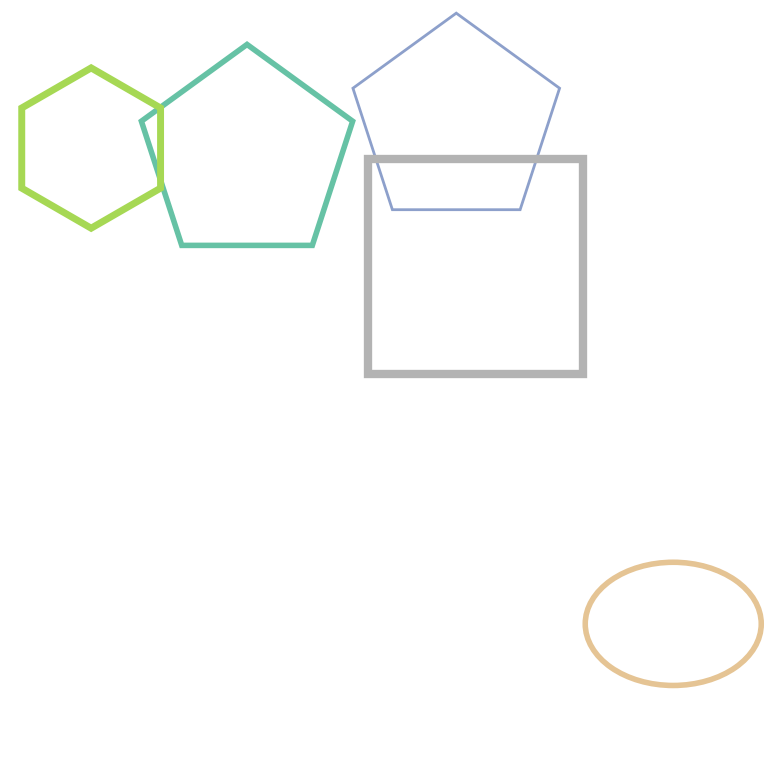[{"shape": "pentagon", "thickness": 2, "radius": 0.72, "center": [0.321, 0.798]}, {"shape": "pentagon", "thickness": 1, "radius": 0.71, "center": [0.593, 0.842]}, {"shape": "hexagon", "thickness": 2.5, "radius": 0.52, "center": [0.118, 0.808]}, {"shape": "oval", "thickness": 2, "radius": 0.57, "center": [0.874, 0.19]}, {"shape": "square", "thickness": 3, "radius": 0.7, "center": [0.617, 0.654]}]